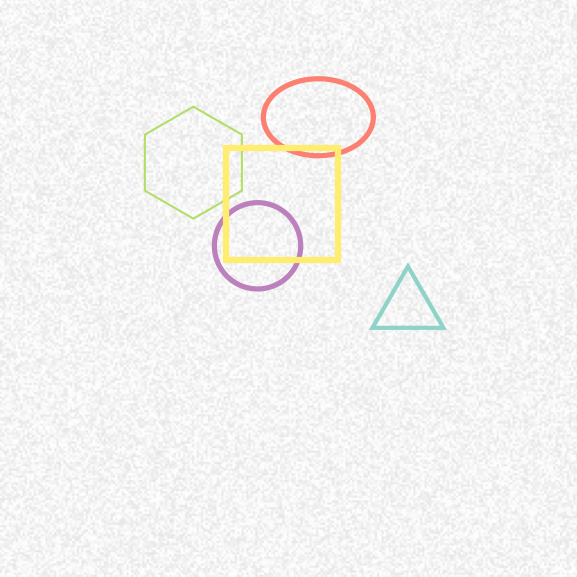[{"shape": "triangle", "thickness": 2, "radius": 0.35, "center": [0.706, 0.467]}, {"shape": "oval", "thickness": 2.5, "radius": 0.48, "center": [0.551, 0.796]}, {"shape": "hexagon", "thickness": 1, "radius": 0.48, "center": [0.335, 0.718]}, {"shape": "circle", "thickness": 2.5, "radius": 0.37, "center": [0.446, 0.574]}, {"shape": "square", "thickness": 3, "radius": 0.49, "center": [0.489, 0.646]}]